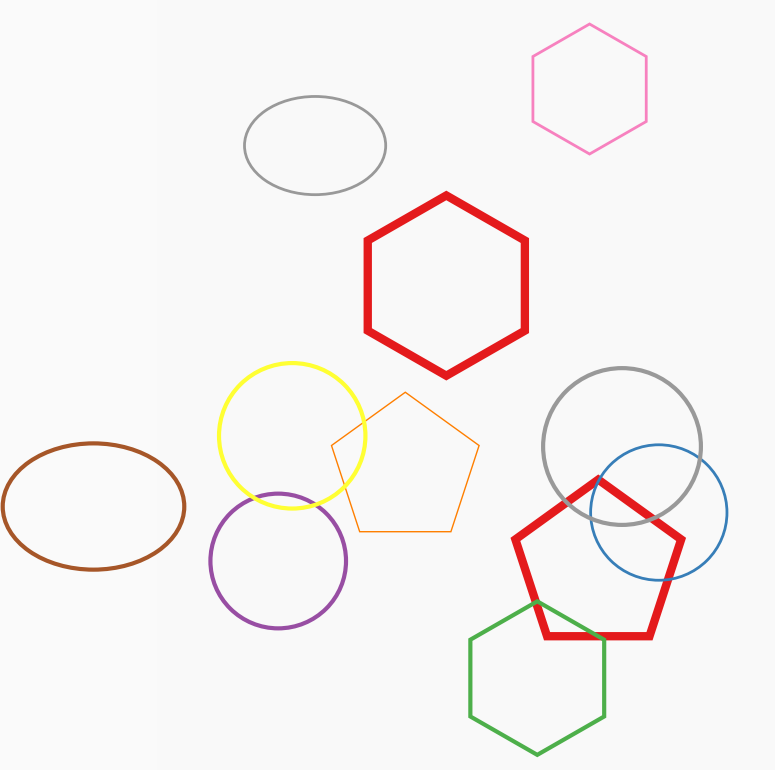[{"shape": "hexagon", "thickness": 3, "radius": 0.59, "center": [0.576, 0.629]}, {"shape": "pentagon", "thickness": 3, "radius": 0.56, "center": [0.772, 0.265]}, {"shape": "circle", "thickness": 1, "radius": 0.44, "center": [0.85, 0.334]}, {"shape": "hexagon", "thickness": 1.5, "radius": 0.5, "center": [0.693, 0.119]}, {"shape": "circle", "thickness": 1.5, "radius": 0.44, "center": [0.359, 0.271]}, {"shape": "pentagon", "thickness": 0.5, "radius": 0.5, "center": [0.523, 0.39]}, {"shape": "circle", "thickness": 1.5, "radius": 0.47, "center": [0.377, 0.434]}, {"shape": "oval", "thickness": 1.5, "radius": 0.59, "center": [0.121, 0.342]}, {"shape": "hexagon", "thickness": 1, "radius": 0.42, "center": [0.761, 0.884]}, {"shape": "oval", "thickness": 1, "radius": 0.46, "center": [0.407, 0.811]}, {"shape": "circle", "thickness": 1.5, "radius": 0.51, "center": [0.803, 0.42]}]